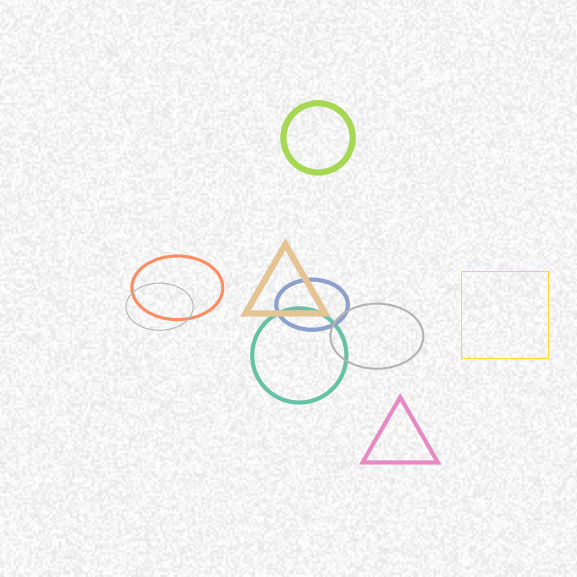[{"shape": "circle", "thickness": 2, "radius": 0.41, "center": [0.518, 0.384]}, {"shape": "oval", "thickness": 1.5, "radius": 0.39, "center": [0.307, 0.501]}, {"shape": "oval", "thickness": 2, "radius": 0.31, "center": [0.54, 0.472]}, {"shape": "triangle", "thickness": 2, "radius": 0.38, "center": [0.693, 0.236]}, {"shape": "circle", "thickness": 3, "radius": 0.3, "center": [0.551, 0.76]}, {"shape": "square", "thickness": 0.5, "radius": 0.37, "center": [0.873, 0.454]}, {"shape": "triangle", "thickness": 3, "radius": 0.4, "center": [0.494, 0.496]}, {"shape": "oval", "thickness": 1, "radius": 0.4, "center": [0.653, 0.417]}, {"shape": "oval", "thickness": 0.5, "radius": 0.29, "center": [0.276, 0.468]}]